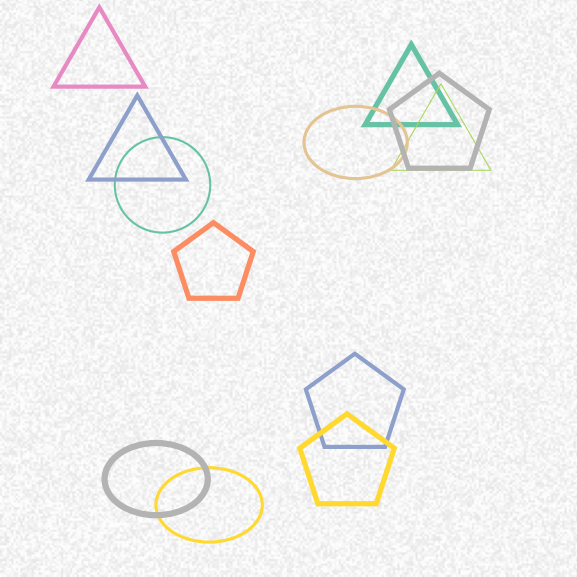[{"shape": "circle", "thickness": 1, "radius": 0.41, "center": [0.281, 0.679]}, {"shape": "triangle", "thickness": 2.5, "radius": 0.46, "center": [0.712, 0.83]}, {"shape": "pentagon", "thickness": 2.5, "radius": 0.36, "center": [0.37, 0.541]}, {"shape": "triangle", "thickness": 2, "radius": 0.49, "center": [0.238, 0.737]}, {"shape": "pentagon", "thickness": 2, "radius": 0.45, "center": [0.614, 0.297]}, {"shape": "triangle", "thickness": 2, "radius": 0.46, "center": [0.172, 0.895]}, {"shape": "triangle", "thickness": 0.5, "radius": 0.5, "center": [0.764, 0.754]}, {"shape": "pentagon", "thickness": 2.5, "radius": 0.43, "center": [0.601, 0.196]}, {"shape": "oval", "thickness": 1.5, "radius": 0.46, "center": [0.362, 0.125]}, {"shape": "oval", "thickness": 1.5, "radius": 0.45, "center": [0.616, 0.752]}, {"shape": "pentagon", "thickness": 2.5, "radius": 0.45, "center": [0.761, 0.781]}, {"shape": "oval", "thickness": 3, "radius": 0.45, "center": [0.27, 0.17]}]